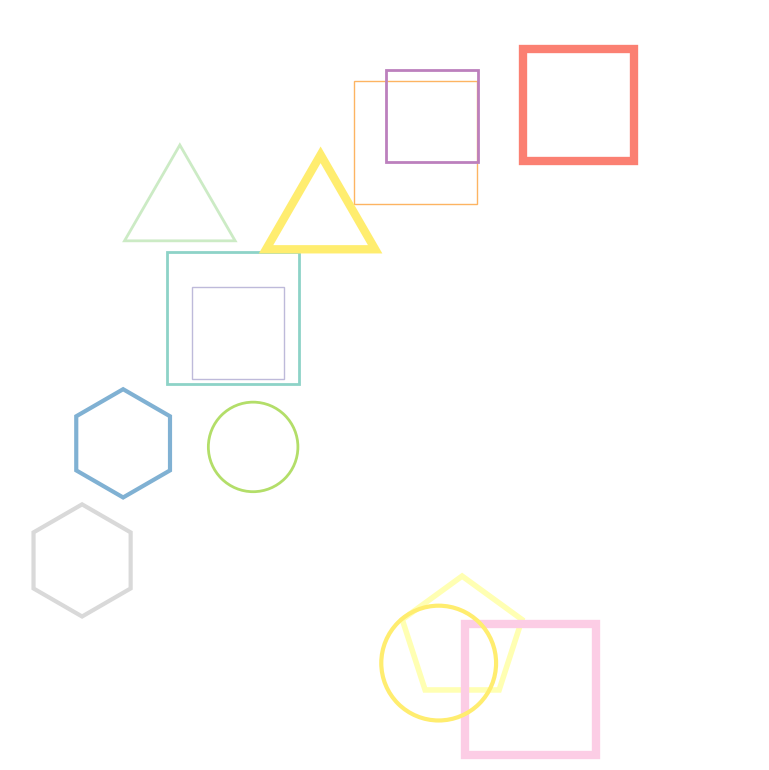[{"shape": "square", "thickness": 1, "radius": 0.43, "center": [0.302, 0.587]}, {"shape": "pentagon", "thickness": 2, "radius": 0.41, "center": [0.6, 0.17]}, {"shape": "square", "thickness": 0.5, "radius": 0.3, "center": [0.309, 0.567]}, {"shape": "square", "thickness": 3, "radius": 0.36, "center": [0.751, 0.864]}, {"shape": "hexagon", "thickness": 1.5, "radius": 0.35, "center": [0.16, 0.424]}, {"shape": "square", "thickness": 0.5, "radius": 0.4, "center": [0.54, 0.815]}, {"shape": "circle", "thickness": 1, "radius": 0.29, "center": [0.329, 0.42]}, {"shape": "square", "thickness": 3, "radius": 0.43, "center": [0.689, 0.105]}, {"shape": "hexagon", "thickness": 1.5, "radius": 0.36, "center": [0.107, 0.272]}, {"shape": "square", "thickness": 1, "radius": 0.3, "center": [0.561, 0.849]}, {"shape": "triangle", "thickness": 1, "radius": 0.41, "center": [0.234, 0.729]}, {"shape": "circle", "thickness": 1.5, "radius": 0.37, "center": [0.57, 0.139]}, {"shape": "triangle", "thickness": 3, "radius": 0.41, "center": [0.416, 0.717]}]